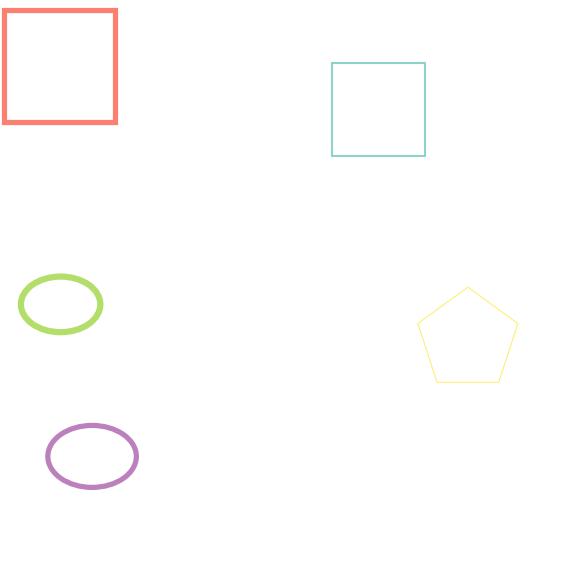[{"shape": "square", "thickness": 1, "radius": 0.4, "center": [0.655, 0.81]}, {"shape": "square", "thickness": 2.5, "radius": 0.48, "center": [0.103, 0.885]}, {"shape": "oval", "thickness": 3, "radius": 0.34, "center": [0.105, 0.472]}, {"shape": "oval", "thickness": 2.5, "radius": 0.38, "center": [0.159, 0.209]}, {"shape": "pentagon", "thickness": 0.5, "radius": 0.46, "center": [0.81, 0.411]}]